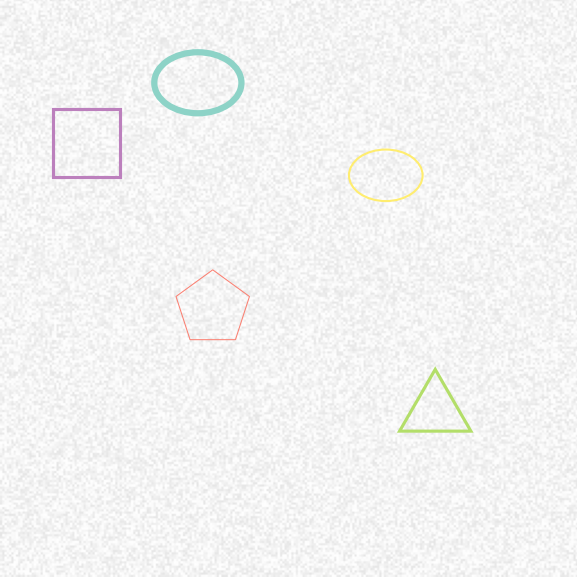[{"shape": "oval", "thickness": 3, "radius": 0.38, "center": [0.343, 0.856]}, {"shape": "pentagon", "thickness": 0.5, "radius": 0.33, "center": [0.368, 0.465]}, {"shape": "triangle", "thickness": 1.5, "radius": 0.36, "center": [0.754, 0.288]}, {"shape": "square", "thickness": 1.5, "radius": 0.29, "center": [0.15, 0.751]}, {"shape": "oval", "thickness": 1, "radius": 0.32, "center": [0.668, 0.696]}]